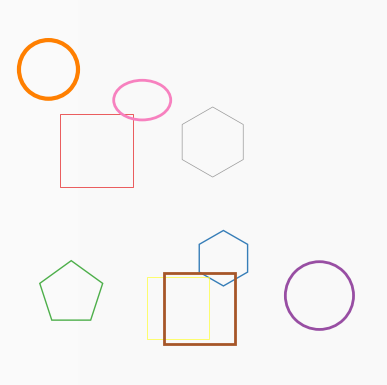[{"shape": "square", "thickness": 0.5, "radius": 0.47, "center": [0.248, 0.608]}, {"shape": "hexagon", "thickness": 1, "radius": 0.36, "center": [0.577, 0.329]}, {"shape": "pentagon", "thickness": 1, "radius": 0.43, "center": [0.184, 0.238]}, {"shape": "circle", "thickness": 2, "radius": 0.44, "center": [0.824, 0.232]}, {"shape": "circle", "thickness": 3, "radius": 0.38, "center": [0.125, 0.82]}, {"shape": "square", "thickness": 0.5, "radius": 0.4, "center": [0.459, 0.2]}, {"shape": "square", "thickness": 2, "radius": 0.46, "center": [0.515, 0.199]}, {"shape": "oval", "thickness": 2, "radius": 0.37, "center": [0.367, 0.74]}, {"shape": "hexagon", "thickness": 0.5, "radius": 0.46, "center": [0.549, 0.631]}]